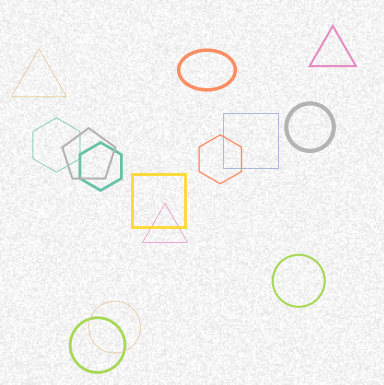[{"shape": "hexagon", "thickness": 2, "radius": 0.31, "center": [0.261, 0.568]}, {"shape": "hexagon", "thickness": 0.5, "radius": 0.35, "center": [0.147, 0.623]}, {"shape": "oval", "thickness": 2.5, "radius": 0.37, "center": [0.538, 0.818]}, {"shape": "hexagon", "thickness": 1, "radius": 0.32, "center": [0.572, 0.586]}, {"shape": "square", "thickness": 0.5, "radius": 0.36, "center": [0.65, 0.636]}, {"shape": "triangle", "thickness": 1.5, "radius": 0.35, "center": [0.864, 0.863]}, {"shape": "triangle", "thickness": 0.5, "radius": 0.34, "center": [0.429, 0.404]}, {"shape": "circle", "thickness": 1.5, "radius": 0.34, "center": [0.776, 0.271]}, {"shape": "circle", "thickness": 2, "radius": 0.36, "center": [0.253, 0.104]}, {"shape": "square", "thickness": 2, "radius": 0.34, "center": [0.412, 0.479]}, {"shape": "circle", "thickness": 0.5, "radius": 0.34, "center": [0.298, 0.15]}, {"shape": "triangle", "thickness": 0.5, "radius": 0.41, "center": [0.101, 0.79]}, {"shape": "circle", "thickness": 3, "radius": 0.31, "center": [0.805, 0.67]}, {"shape": "pentagon", "thickness": 1.5, "radius": 0.36, "center": [0.231, 0.595]}]